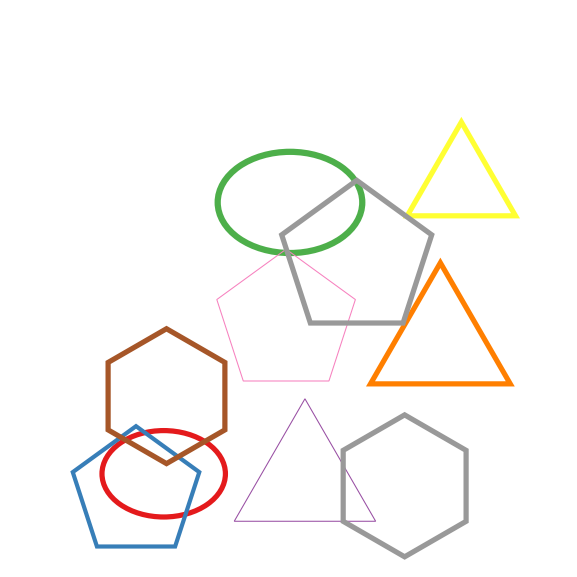[{"shape": "oval", "thickness": 2.5, "radius": 0.53, "center": [0.283, 0.179]}, {"shape": "pentagon", "thickness": 2, "radius": 0.58, "center": [0.236, 0.146]}, {"shape": "oval", "thickness": 3, "radius": 0.63, "center": [0.502, 0.649]}, {"shape": "triangle", "thickness": 0.5, "radius": 0.71, "center": [0.528, 0.167]}, {"shape": "triangle", "thickness": 2.5, "radius": 0.7, "center": [0.763, 0.404]}, {"shape": "triangle", "thickness": 2.5, "radius": 0.54, "center": [0.799, 0.68]}, {"shape": "hexagon", "thickness": 2.5, "radius": 0.58, "center": [0.288, 0.313]}, {"shape": "pentagon", "thickness": 0.5, "radius": 0.63, "center": [0.495, 0.441]}, {"shape": "hexagon", "thickness": 2.5, "radius": 0.61, "center": [0.701, 0.158]}, {"shape": "pentagon", "thickness": 2.5, "radius": 0.68, "center": [0.618, 0.55]}]